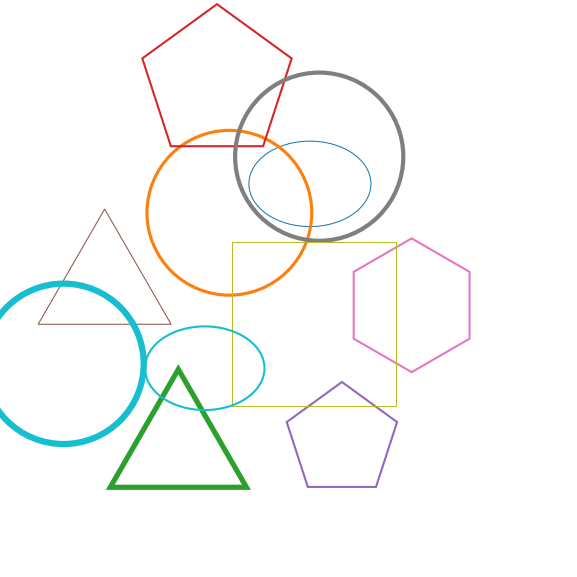[{"shape": "oval", "thickness": 0.5, "radius": 0.53, "center": [0.537, 0.681]}, {"shape": "circle", "thickness": 1.5, "radius": 0.71, "center": [0.397, 0.631]}, {"shape": "triangle", "thickness": 2.5, "radius": 0.68, "center": [0.309, 0.223]}, {"shape": "pentagon", "thickness": 1, "radius": 0.68, "center": [0.376, 0.856]}, {"shape": "pentagon", "thickness": 1, "radius": 0.5, "center": [0.592, 0.237]}, {"shape": "triangle", "thickness": 0.5, "radius": 0.66, "center": [0.181, 0.504]}, {"shape": "hexagon", "thickness": 1, "radius": 0.58, "center": [0.713, 0.471]}, {"shape": "circle", "thickness": 2, "radius": 0.73, "center": [0.553, 0.728]}, {"shape": "square", "thickness": 0.5, "radius": 0.71, "center": [0.544, 0.438]}, {"shape": "oval", "thickness": 1, "radius": 0.52, "center": [0.355, 0.362]}, {"shape": "circle", "thickness": 3, "radius": 0.69, "center": [0.11, 0.369]}]